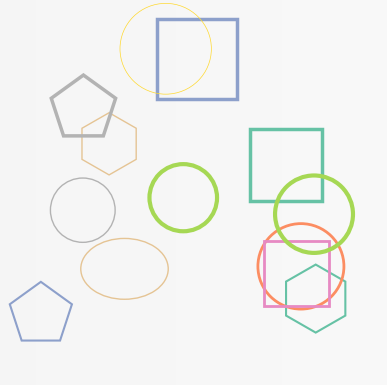[{"shape": "hexagon", "thickness": 1.5, "radius": 0.44, "center": [0.815, 0.224]}, {"shape": "square", "thickness": 2.5, "radius": 0.46, "center": [0.738, 0.571]}, {"shape": "circle", "thickness": 2, "radius": 0.55, "center": [0.777, 0.308]}, {"shape": "square", "thickness": 2.5, "radius": 0.52, "center": [0.509, 0.847]}, {"shape": "pentagon", "thickness": 1.5, "radius": 0.42, "center": [0.105, 0.184]}, {"shape": "square", "thickness": 2, "radius": 0.42, "center": [0.766, 0.289]}, {"shape": "circle", "thickness": 3, "radius": 0.5, "center": [0.81, 0.444]}, {"shape": "circle", "thickness": 3, "radius": 0.44, "center": [0.473, 0.487]}, {"shape": "circle", "thickness": 0.5, "radius": 0.59, "center": [0.428, 0.873]}, {"shape": "oval", "thickness": 1, "radius": 0.56, "center": [0.321, 0.302]}, {"shape": "hexagon", "thickness": 1, "radius": 0.4, "center": [0.282, 0.626]}, {"shape": "pentagon", "thickness": 2.5, "radius": 0.44, "center": [0.215, 0.718]}, {"shape": "circle", "thickness": 1, "radius": 0.42, "center": [0.214, 0.454]}]